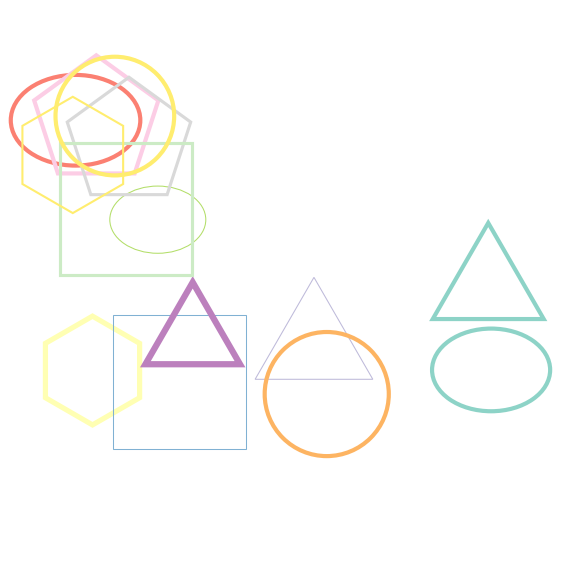[{"shape": "triangle", "thickness": 2, "radius": 0.55, "center": [0.845, 0.502]}, {"shape": "oval", "thickness": 2, "radius": 0.51, "center": [0.85, 0.359]}, {"shape": "hexagon", "thickness": 2.5, "radius": 0.47, "center": [0.16, 0.358]}, {"shape": "triangle", "thickness": 0.5, "radius": 0.59, "center": [0.544, 0.401]}, {"shape": "oval", "thickness": 2, "radius": 0.56, "center": [0.131, 0.791]}, {"shape": "square", "thickness": 0.5, "radius": 0.58, "center": [0.311, 0.337]}, {"shape": "circle", "thickness": 2, "radius": 0.54, "center": [0.566, 0.317]}, {"shape": "oval", "thickness": 0.5, "radius": 0.42, "center": [0.273, 0.619]}, {"shape": "pentagon", "thickness": 2, "radius": 0.57, "center": [0.167, 0.79]}, {"shape": "pentagon", "thickness": 1.5, "radius": 0.56, "center": [0.223, 0.753]}, {"shape": "triangle", "thickness": 3, "radius": 0.47, "center": [0.334, 0.416]}, {"shape": "square", "thickness": 1.5, "radius": 0.57, "center": [0.219, 0.637]}, {"shape": "circle", "thickness": 2, "radius": 0.51, "center": [0.199, 0.798]}, {"shape": "hexagon", "thickness": 1, "radius": 0.5, "center": [0.126, 0.731]}]